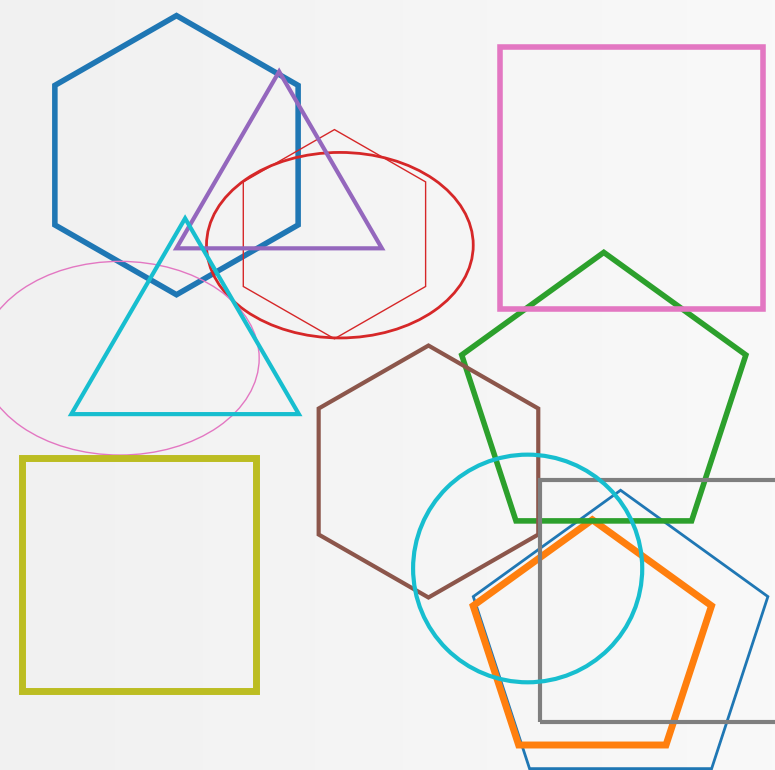[{"shape": "hexagon", "thickness": 2, "radius": 0.91, "center": [0.228, 0.799]}, {"shape": "pentagon", "thickness": 1, "radius": 1.0, "center": [0.801, 0.163]}, {"shape": "pentagon", "thickness": 2.5, "radius": 0.81, "center": [0.764, 0.163]}, {"shape": "pentagon", "thickness": 2, "radius": 0.96, "center": [0.779, 0.479]}, {"shape": "oval", "thickness": 1, "radius": 0.86, "center": [0.439, 0.682]}, {"shape": "hexagon", "thickness": 0.5, "radius": 0.68, "center": [0.432, 0.696]}, {"shape": "triangle", "thickness": 1.5, "radius": 0.77, "center": [0.36, 0.754]}, {"shape": "hexagon", "thickness": 1.5, "radius": 0.82, "center": [0.553, 0.388]}, {"shape": "oval", "thickness": 0.5, "radius": 0.9, "center": [0.155, 0.535]}, {"shape": "square", "thickness": 2, "radius": 0.85, "center": [0.815, 0.769]}, {"shape": "square", "thickness": 1.5, "radius": 0.78, "center": [0.854, 0.219]}, {"shape": "square", "thickness": 2.5, "radius": 0.75, "center": [0.18, 0.254]}, {"shape": "triangle", "thickness": 1.5, "radius": 0.85, "center": [0.239, 0.547]}, {"shape": "circle", "thickness": 1.5, "radius": 0.74, "center": [0.681, 0.262]}]